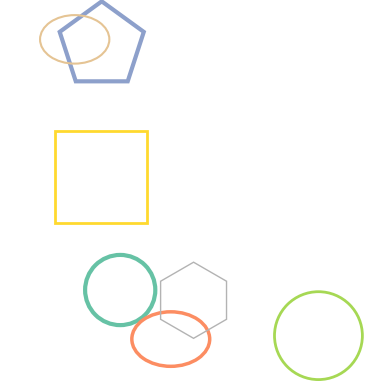[{"shape": "circle", "thickness": 3, "radius": 0.46, "center": [0.312, 0.247]}, {"shape": "oval", "thickness": 2.5, "radius": 0.51, "center": [0.444, 0.119]}, {"shape": "pentagon", "thickness": 3, "radius": 0.57, "center": [0.264, 0.882]}, {"shape": "circle", "thickness": 2, "radius": 0.57, "center": [0.827, 0.128]}, {"shape": "square", "thickness": 2, "radius": 0.59, "center": [0.262, 0.541]}, {"shape": "oval", "thickness": 1.5, "radius": 0.45, "center": [0.194, 0.898]}, {"shape": "hexagon", "thickness": 1, "radius": 0.49, "center": [0.503, 0.22]}]